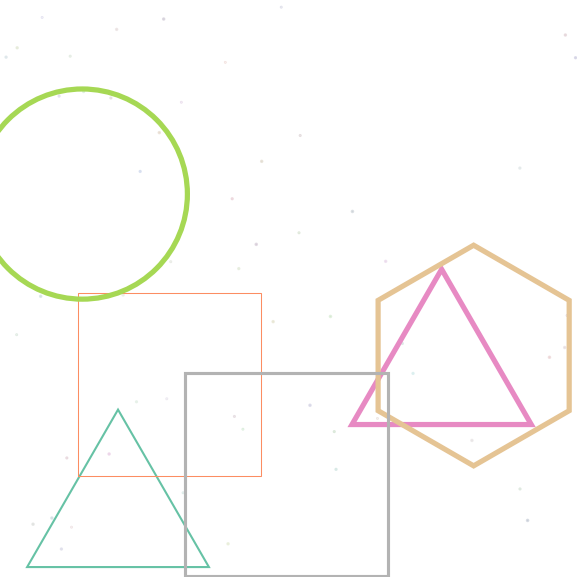[{"shape": "triangle", "thickness": 1, "radius": 0.91, "center": [0.204, 0.108]}, {"shape": "square", "thickness": 0.5, "radius": 0.79, "center": [0.294, 0.333]}, {"shape": "triangle", "thickness": 2.5, "radius": 0.9, "center": [0.765, 0.354]}, {"shape": "circle", "thickness": 2.5, "radius": 0.91, "center": [0.143, 0.663]}, {"shape": "hexagon", "thickness": 2.5, "radius": 0.96, "center": [0.82, 0.383]}, {"shape": "square", "thickness": 1.5, "radius": 0.88, "center": [0.497, 0.177]}]